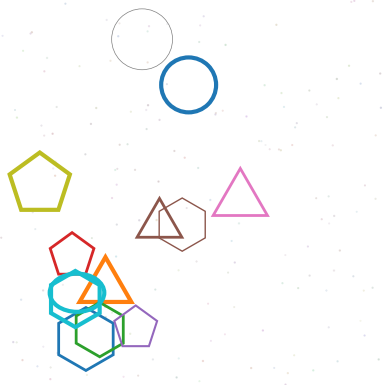[{"shape": "hexagon", "thickness": 2, "radius": 0.41, "center": [0.223, 0.119]}, {"shape": "circle", "thickness": 3, "radius": 0.36, "center": [0.49, 0.779]}, {"shape": "triangle", "thickness": 3, "radius": 0.39, "center": [0.274, 0.255]}, {"shape": "hexagon", "thickness": 2, "radius": 0.35, "center": [0.259, 0.144]}, {"shape": "pentagon", "thickness": 2, "radius": 0.3, "center": [0.187, 0.336]}, {"shape": "pentagon", "thickness": 1.5, "radius": 0.29, "center": [0.352, 0.148]}, {"shape": "triangle", "thickness": 2, "radius": 0.34, "center": [0.414, 0.417]}, {"shape": "hexagon", "thickness": 1, "radius": 0.35, "center": [0.473, 0.417]}, {"shape": "triangle", "thickness": 2, "radius": 0.41, "center": [0.624, 0.481]}, {"shape": "circle", "thickness": 0.5, "radius": 0.4, "center": [0.369, 0.898]}, {"shape": "pentagon", "thickness": 3, "radius": 0.41, "center": [0.103, 0.522]}, {"shape": "oval", "thickness": 3, "radius": 0.35, "center": [0.2, 0.24]}, {"shape": "hexagon", "thickness": 3, "radius": 0.36, "center": [0.196, 0.223]}]